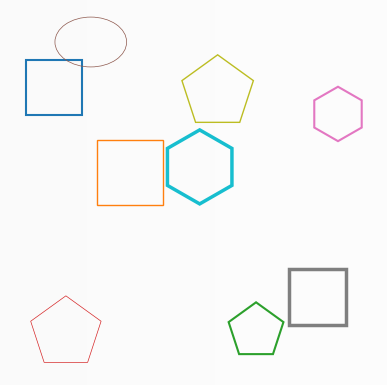[{"shape": "square", "thickness": 1.5, "radius": 0.36, "center": [0.139, 0.773]}, {"shape": "square", "thickness": 1, "radius": 0.42, "center": [0.336, 0.552]}, {"shape": "pentagon", "thickness": 1.5, "radius": 0.37, "center": [0.661, 0.14]}, {"shape": "pentagon", "thickness": 0.5, "radius": 0.48, "center": [0.17, 0.136]}, {"shape": "oval", "thickness": 0.5, "radius": 0.46, "center": [0.234, 0.891]}, {"shape": "hexagon", "thickness": 1.5, "radius": 0.35, "center": [0.872, 0.704]}, {"shape": "square", "thickness": 2.5, "radius": 0.37, "center": [0.82, 0.228]}, {"shape": "pentagon", "thickness": 1, "radius": 0.48, "center": [0.562, 0.761]}, {"shape": "hexagon", "thickness": 2.5, "radius": 0.48, "center": [0.515, 0.566]}]